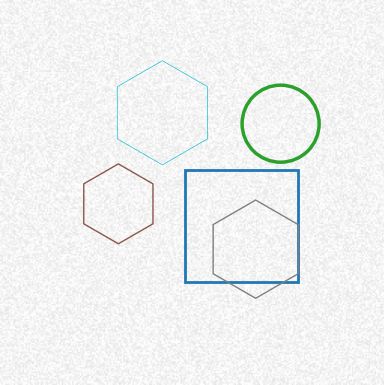[{"shape": "square", "thickness": 2, "radius": 0.73, "center": [0.627, 0.413]}, {"shape": "circle", "thickness": 2.5, "radius": 0.5, "center": [0.729, 0.679]}, {"shape": "hexagon", "thickness": 1, "radius": 0.52, "center": [0.307, 0.471]}, {"shape": "hexagon", "thickness": 1, "radius": 0.64, "center": [0.664, 0.353]}, {"shape": "hexagon", "thickness": 0.5, "radius": 0.68, "center": [0.422, 0.707]}]